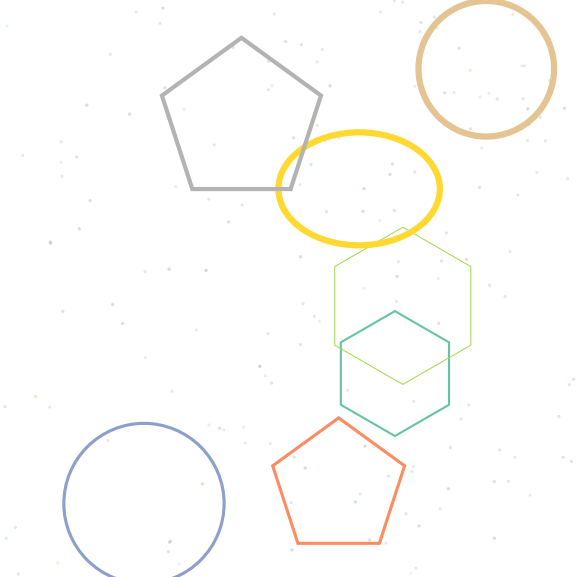[{"shape": "hexagon", "thickness": 1, "radius": 0.54, "center": [0.684, 0.352]}, {"shape": "pentagon", "thickness": 1.5, "radius": 0.6, "center": [0.586, 0.155]}, {"shape": "circle", "thickness": 1.5, "radius": 0.69, "center": [0.249, 0.127]}, {"shape": "hexagon", "thickness": 0.5, "radius": 0.68, "center": [0.697, 0.47]}, {"shape": "oval", "thickness": 3, "radius": 0.7, "center": [0.622, 0.672]}, {"shape": "circle", "thickness": 3, "radius": 0.59, "center": [0.842, 0.88]}, {"shape": "pentagon", "thickness": 2, "radius": 0.72, "center": [0.418, 0.789]}]